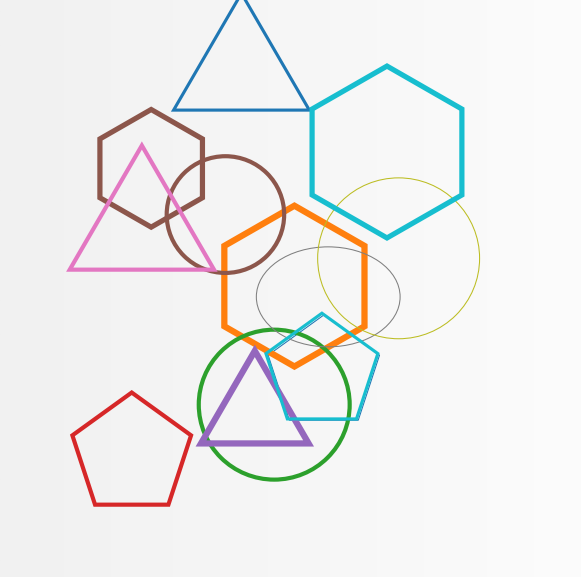[{"shape": "pentagon", "thickness": 0.5, "radius": 0.5, "center": [0.557, 0.353]}, {"shape": "triangle", "thickness": 1.5, "radius": 0.67, "center": [0.415, 0.876]}, {"shape": "hexagon", "thickness": 3, "radius": 0.7, "center": [0.507, 0.504]}, {"shape": "circle", "thickness": 2, "radius": 0.65, "center": [0.472, 0.298]}, {"shape": "pentagon", "thickness": 2, "radius": 0.54, "center": [0.227, 0.212]}, {"shape": "triangle", "thickness": 3, "radius": 0.53, "center": [0.438, 0.285]}, {"shape": "circle", "thickness": 2, "radius": 0.51, "center": [0.388, 0.628]}, {"shape": "hexagon", "thickness": 2.5, "radius": 0.51, "center": [0.26, 0.708]}, {"shape": "triangle", "thickness": 2, "radius": 0.72, "center": [0.244, 0.604]}, {"shape": "oval", "thickness": 0.5, "radius": 0.62, "center": [0.565, 0.485]}, {"shape": "circle", "thickness": 0.5, "radius": 0.7, "center": [0.686, 0.552]}, {"shape": "pentagon", "thickness": 1.5, "radius": 0.51, "center": [0.554, 0.356]}, {"shape": "hexagon", "thickness": 2.5, "radius": 0.74, "center": [0.666, 0.736]}]